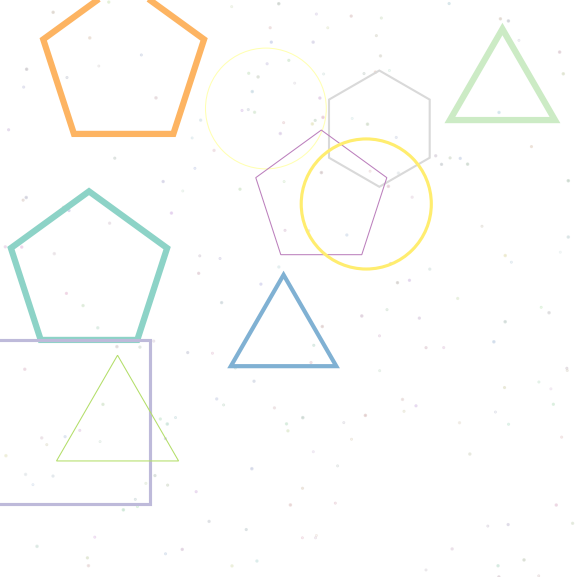[{"shape": "pentagon", "thickness": 3, "radius": 0.71, "center": [0.154, 0.526]}, {"shape": "circle", "thickness": 0.5, "radius": 0.52, "center": [0.46, 0.811]}, {"shape": "square", "thickness": 1.5, "radius": 0.71, "center": [0.118, 0.269]}, {"shape": "triangle", "thickness": 2, "radius": 0.53, "center": [0.491, 0.418]}, {"shape": "pentagon", "thickness": 3, "radius": 0.73, "center": [0.214, 0.886]}, {"shape": "triangle", "thickness": 0.5, "radius": 0.61, "center": [0.204, 0.262]}, {"shape": "hexagon", "thickness": 1, "radius": 0.5, "center": [0.657, 0.776]}, {"shape": "pentagon", "thickness": 0.5, "radius": 0.6, "center": [0.556, 0.655]}, {"shape": "triangle", "thickness": 3, "radius": 0.53, "center": [0.87, 0.844]}, {"shape": "circle", "thickness": 1.5, "radius": 0.56, "center": [0.634, 0.646]}]